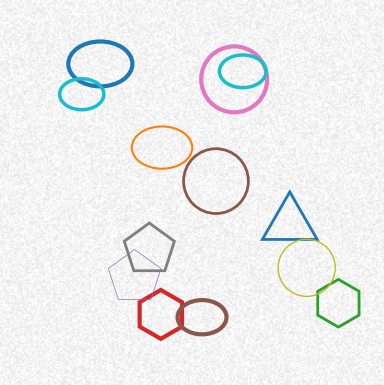[{"shape": "oval", "thickness": 3, "radius": 0.42, "center": [0.261, 0.834]}, {"shape": "triangle", "thickness": 2, "radius": 0.41, "center": [0.753, 0.419]}, {"shape": "oval", "thickness": 1.5, "radius": 0.39, "center": [0.421, 0.617]}, {"shape": "hexagon", "thickness": 2, "radius": 0.31, "center": [0.879, 0.212]}, {"shape": "hexagon", "thickness": 3, "radius": 0.32, "center": [0.418, 0.183]}, {"shape": "pentagon", "thickness": 0.5, "radius": 0.36, "center": [0.35, 0.28]}, {"shape": "oval", "thickness": 3, "radius": 0.32, "center": [0.525, 0.176]}, {"shape": "circle", "thickness": 2, "radius": 0.42, "center": [0.561, 0.53]}, {"shape": "circle", "thickness": 3, "radius": 0.43, "center": [0.608, 0.794]}, {"shape": "pentagon", "thickness": 2, "radius": 0.34, "center": [0.388, 0.352]}, {"shape": "circle", "thickness": 1, "radius": 0.37, "center": [0.797, 0.304]}, {"shape": "oval", "thickness": 2.5, "radius": 0.29, "center": [0.212, 0.755]}, {"shape": "oval", "thickness": 2.5, "radius": 0.3, "center": [0.631, 0.815]}]